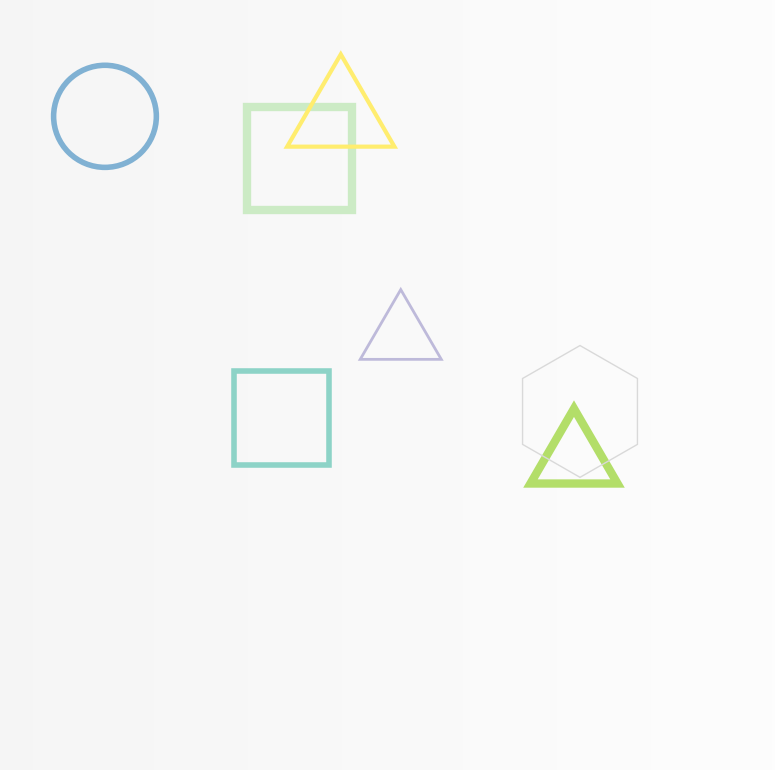[{"shape": "square", "thickness": 2, "radius": 0.31, "center": [0.363, 0.457]}, {"shape": "triangle", "thickness": 1, "radius": 0.3, "center": [0.517, 0.564]}, {"shape": "circle", "thickness": 2, "radius": 0.33, "center": [0.135, 0.849]}, {"shape": "triangle", "thickness": 3, "radius": 0.32, "center": [0.741, 0.404]}, {"shape": "hexagon", "thickness": 0.5, "radius": 0.43, "center": [0.748, 0.466]}, {"shape": "square", "thickness": 3, "radius": 0.34, "center": [0.387, 0.794]}, {"shape": "triangle", "thickness": 1.5, "radius": 0.4, "center": [0.44, 0.85]}]